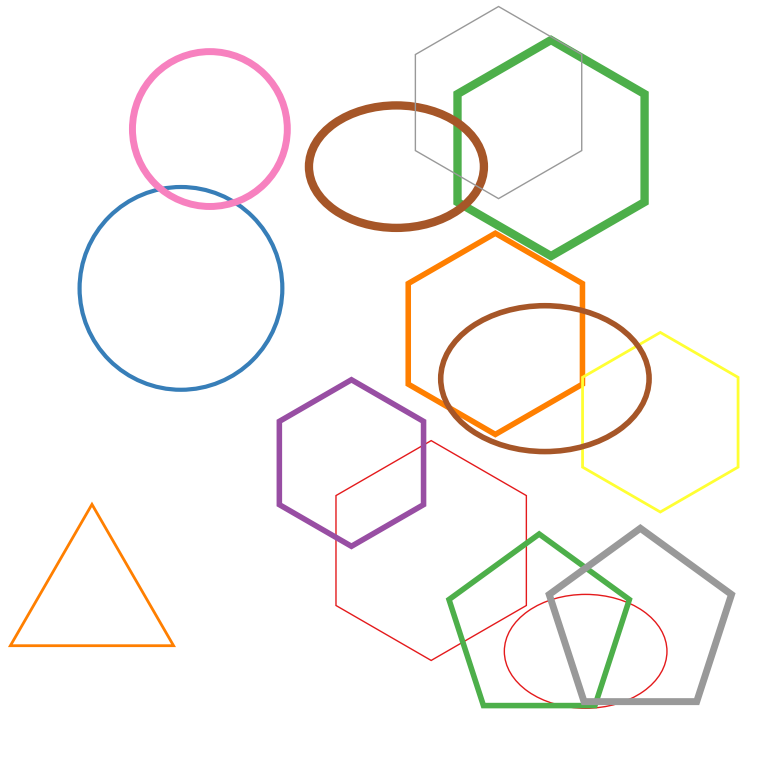[{"shape": "oval", "thickness": 0.5, "radius": 0.53, "center": [0.761, 0.154]}, {"shape": "hexagon", "thickness": 0.5, "radius": 0.71, "center": [0.56, 0.285]}, {"shape": "circle", "thickness": 1.5, "radius": 0.66, "center": [0.235, 0.625]}, {"shape": "pentagon", "thickness": 2, "radius": 0.62, "center": [0.7, 0.183]}, {"shape": "hexagon", "thickness": 3, "radius": 0.7, "center": [0.716, 0.808]}, {"shape": "hexagon", "thickness": 2, "radius": 0.54, "center": [0.456, 0.399]}, {"shape": "hexagon", "thickness": 2, "radius": 0.65, "center": [0.643, 0.566]}, {"shape": "triangle", "thickness": 1, "radius": 0.61, "center": [0.119, 0.223]}, {"shape": "hexagon", "thickness": 1, "radius": 0.58, "center": [0.858, 0.452]}, {"shape": "oval", "thickness": 3, "radius": 0.57, "center": [0.515, 0.784]}, {"shape": "oval", "thickness": 2, "radius": 0.68, "center": [0.708, 0.508]}, {"shape": "circle", "thickness": 2.5, "radius": 0.5, "center": [0.273, 0.832]}, {"shape": "hexagon", "thickness": 0.5, "radius": 0.62, "center": [0.647, 0.867]}, {"shape": "pentagon", "thickness": 2.5, "radius": 0.62, "center": [0.832, 0.189]}]